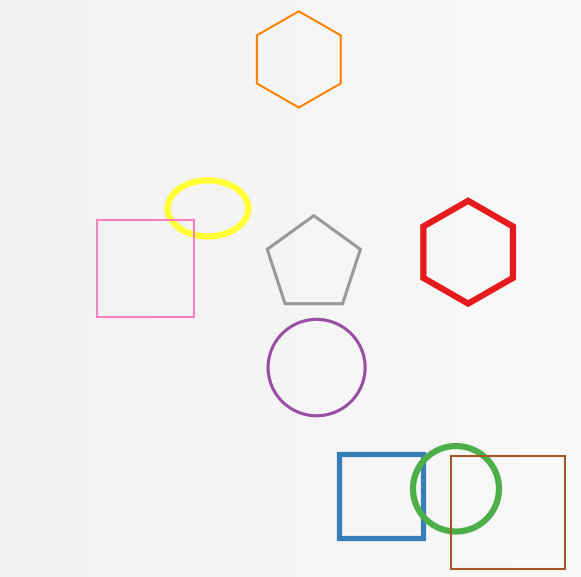[{"shape": "hexagon", "thickness": 3, "radius": 0.45, "center": [0.805, 0.562]}, {"shape": "square", "thickness": 2.5, "radius": 0.36, "center": [0.655, 0.14]}, {"shape": "circle", "thickness": 3, "radius": 0.37, "center": [0.785, 0.153]}, {"shape": "circle", "thickness": 1.5, "radius": 0.42, "center": [0.545, 0.363]}, {"shape": "hexagon", "thickness": 1, "radius": 0.42, "center": [0.514, 0.896]}, {"shape": "oval", "thickness": 3, "radius": 0.35, "center": [0.358, 0.638]}, {"shape": "square", "thickness": 1, "radius": 0.49, "center": [0.874, 0.112]}, {"shape": "square", "thickness": 1, "radius": 0.42, "center": [0.25, 0.534]}, {"shape": "pentagon", "thickness": 1.5, "radius": 0.42, "center": [0.54, 0.541]}]